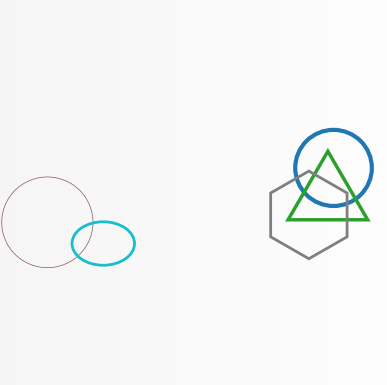[{"shape": "circle", "thickness": 3, "radius": 0.49, "center": [0.861, 0.564]}, {"shape": "triangle", "thickness": 2.5, "radius": 0.59, "center": [0.846, 0.488]}, {"shape": "circle", "thickness": 0.5, "radius": 0.59, "center": [0.122, 0.423]}, {"shape": "hexagon", "thickness": 2, "radius": 0.57, "center": [0.797, 0.442]}, {"shape": "oval", "thickness": 2, "radius": 0.4, "center": [0.266, 0.367]}]